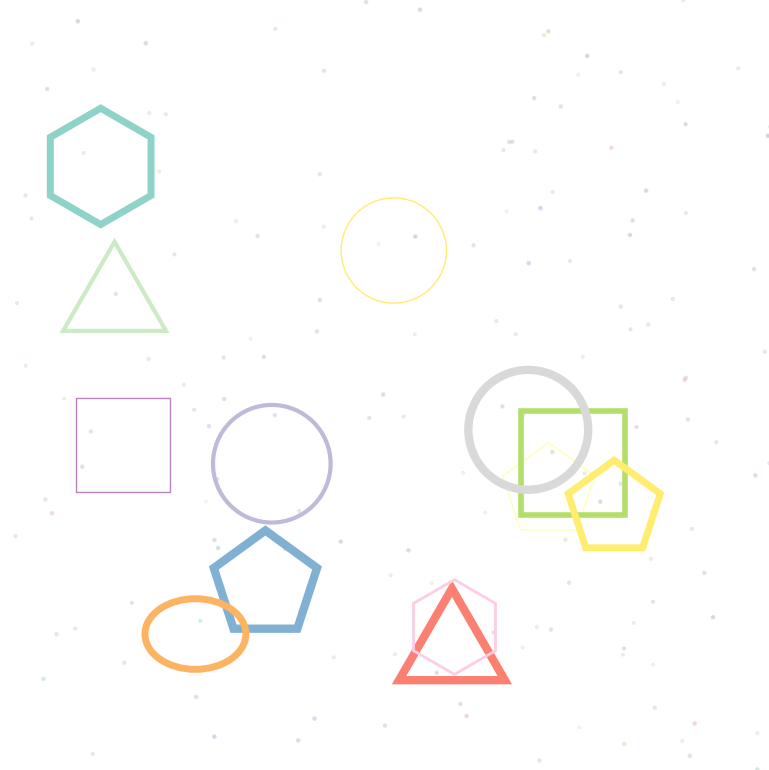[{"shape": "hexagon", "thickness": 2.5, "radius": 0.38, "center": [0.131, 0.784]}, {"shape": "pentagon", "thickness": 0.5, "radius": 0.31, "center": [0.712, 0.363]}, {"shape": "circle", "thickness": 1.5, "radius": 0.38, "center": [0.353, 0.398]}, {"shape": "triangle", "thickness": 3, "radius": 0.4, "center": [0.587, 0.156]}, {"shape": "pentagon", "thickness": 3, "radius": 0.35, "center": [0.345, 0.241]}, {"shape": "oval", "thickness": 2.5, "radius": 0.33, "center": [0.254, 0.177]}, {"shape": "square", "thickness": 2, "radius": 0.34, "center": [0.744, 0.398]}, {"shape": "hexagon", "thickness": 1, "radius": 0.31, "center": [0.59, 0.186]}, {"shape": "circle", "thickness": 3, "radius": 0.39, "center": [0.686, 0.442]}, {"shape": "square", "thickness": 0.5, "radius": 0.3, "center": [0.16, 0.422]}, {"shape": "triangle", "thickness": 1.5, "radius": 0.39, "center": [0.149, 0.609]}, {"shape": "pentagon", "thickness": 2.5, "radius": 0.31, "center": [0.798, 0.339]}, {"shape": "circle", "thickness": 0.5, "radius": 0.34, "center": [0.511, 0.675]}]